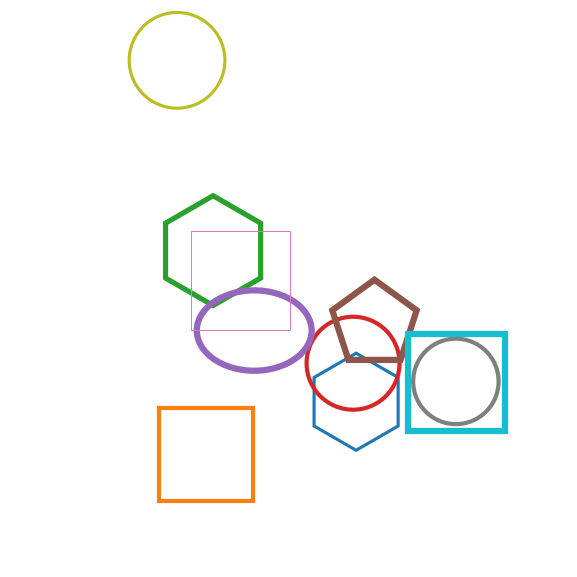[{"shape": "hexagon", "thickness": 1.5, "radius": 0.42, "center": [0.617, 0.303]}, {"shape": "square", "thickness": 2, "radius": 0.4, "center": [0.357, 0.212]}, {"shape": "hexagon", "thickness": 2.5, "radius": 0.48, "center": [0.369, 0.565]}, {"shape": "circle", "thickness": 2, "radius": 0.4, "center": [0.611, 0.37]}, {"shape": "oval", "thickness": 3, "radius": 0.5, "center": [0.44, 0.427]}, {"shape": "pentagon", "thickness": 3, "radius": 0.38, "center": [0.648, 0.438]}, {"shape": "square", "thickness": 0.5, "radius": 0.43, "center": [0.417, 0.514]}, {"shape": "circle", "thickness": 2, "radius": 0.37, "center": [0.789, 0.339]}, {"shape": "circle", "thickness": 1.5, "radius": 0.41, "center": [0.307, 0.895]}, {"shape": "square", "thickness": 3, "radius": 0.42, "center": [0.791, 0.337]}]